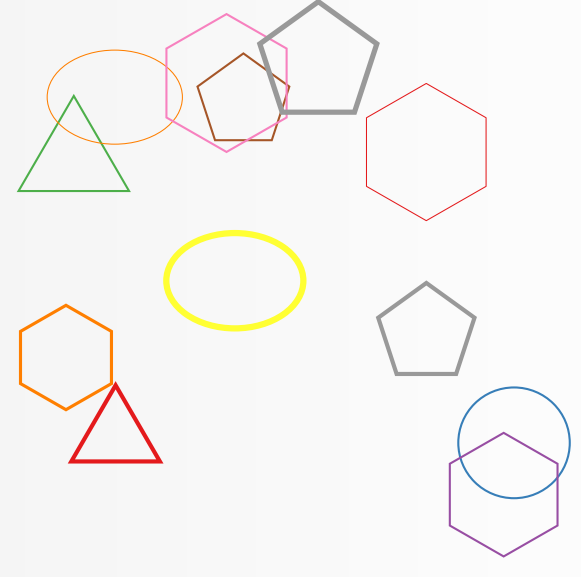[{"shape": "hexagon", "thickness": 0.5, "radius": 0.59, "center": [0.733, 0.736]}, {"shape": "triangle", "thickness": 2, "radius": 0.44, "center": [0.199, 0.244]}, {"shape": "circle", "thickness": 1, "radius": 0.48, "center": [0.884, 0.232]}, {"shape": "triangle", "thickness": 1, "radius": 0.55, "center": [0.127, 0.723]}, {"shape": "hexagon", "thickness": 1, "radius": 0.53, "center": [0.867, 0.143]}, {"shape": "oval", "thickness": 0.5, "radius": 0.58, "center": [0.197, 0.831]}, {"shape": "hexagon", "thickness": 1.5, "radius": 0.45, "center": [0.114, 0.38]}, {"shape": "oval", "thickness": 3, "radius": 0.59, "center": [0.404, 0.513]}, {"shape": "pentagon", "thickness": 1, "radius": 0.42, "center": [0.419, 0.824]}, {"shape": "hexagon", "thickness": 1, "radius": 0.6, "center": [0.39, 0.855]}, {"shape": "pentagon", "thickness": 2, "radius": 0.44, "center": [0.734, 0.422]}, {"shape": "pentagon", "thickness": 2.5, "radius": 0.53, "center": [0.548, 0.89]}]